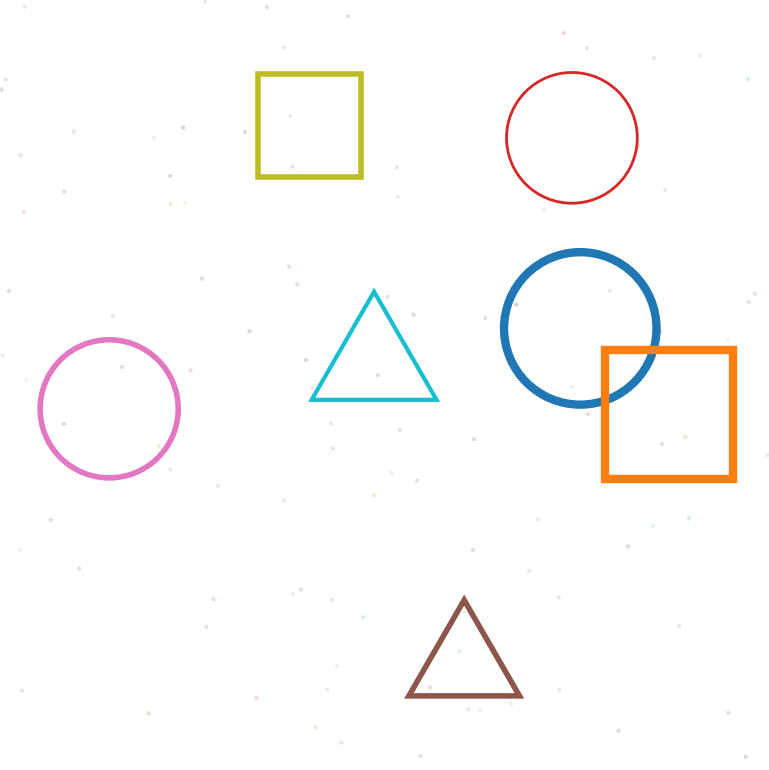[{"shape": "circle", "thickness": 3, "radius": 0.5, "center": [0.754, 0.574]}, {"shape": "square", "thickness": 3, "radius": 0.42, "center": [0.869, 0.462]}, {"shape": "circle", "thickness": 1, "radius": 0.42, "center": [0.743, 0.821]}, {"shape": "triangle", "thickness": 2, "radius": 0.41, "center": [0.603, 0.138]}, {"shape": "circle", "thickness": 2, "radius": 0.45, "center": [0.142, 0.469]}, {"shape": "square", "thickness": 2, "radius": 0.33, "center": [0.402, 0.837]}, {"shape": "triangle", "thickness": 1.5, "radius": 0.47, "center": [0.486, 0.528]}]